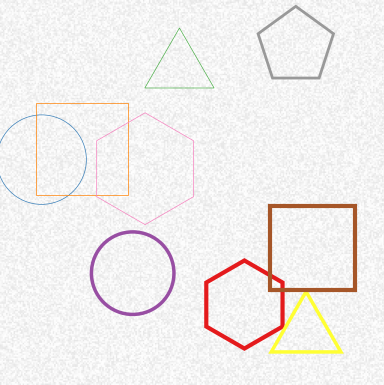[{"shape": "hexagon", "thickness": 3, "radius": 0.57, "center": [0.635, 0.209]}, {"shape": "circle", "thickness": 0.5, "radius": 0.58, "center": [0.108, 0.585]}, {"shape": "triangle", "thickness": 0.5, "radius": 0.52, "center": [0.466, 0.823]}, {"shape": "circle", "thickness": 2.5, "radius": 0.54, "center": [0.345, 0.29]}, {"shape": "square", "thickness": 0.5, "radius": 0.6, "center": [0.213, 0.613]}, {"shape": "triangle", "thickness": 2.5, "radius": 0.52, "center": [0.795, 0.138]}, {"shape": "square", "thickness": 3, "radius": 0.55, "center": [0.812, 0.356]}, {"shape": "hexagon", "thickness": 0.5, "radius": 0.73, "center": [0.377, 0.562]}, {"shape": "pentagon", "thickness": 2, "radius": 0.51, "center": [0.768, 0.881]}]